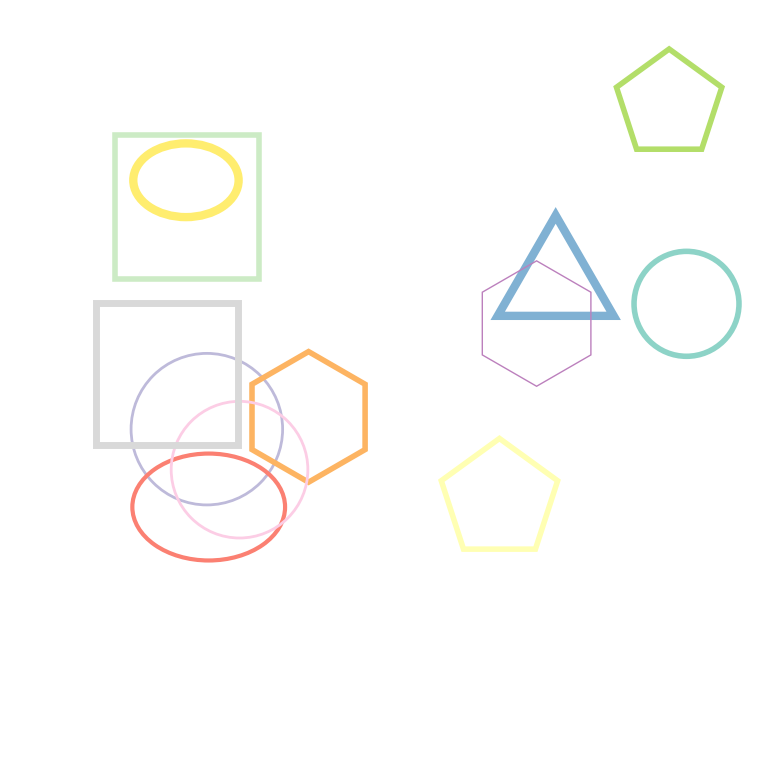[{"shape": "circle", "thickness": 2, "radius": 0.34, "center": [0.892, 0.605]}, {"shape": "pentagon", "thickness": 2, "radius": 0.4, "center": [0.649, 0.351]}, {"shape": "circle", "thickness": 1, "radius": 0.49, "center": [0.269, 0.443]}, {"shape": "oval", "thickness": 1.5, "radius": 0.5, "center": [0.271, 0.342]}, {"shape": "triangle", "thickness": 3, "radius": 0.43, "center": [0.722, 0.633]}, {"shape": "hexagon", "thickness": 2, "radius": 0.42, "center": [0.401, 0.459]}, {"shape": "pentagon", "thickness": 2, "radius": 0.36, "center": [0.869, 0.864]}, {"shape": "circle", "thickness": 1, "radius": 0.44, "center": [0.311, 0.39]}, {"shape": "square", "thickness": 2.5, "radius": 0.46, "center": [0.217, 0.514]}, {"shape": "hexagon", "thickness": 0.5, "radius": 0.41, "center": [0.697, 0.58]}, {"shape": "square", "thickness": 2, "radius": 0.47, "center": [0.243, 0.731]}, {"shape": "oval", "thickness": 3, "radius": 0.34, "center": [0.242, 0.766]}]